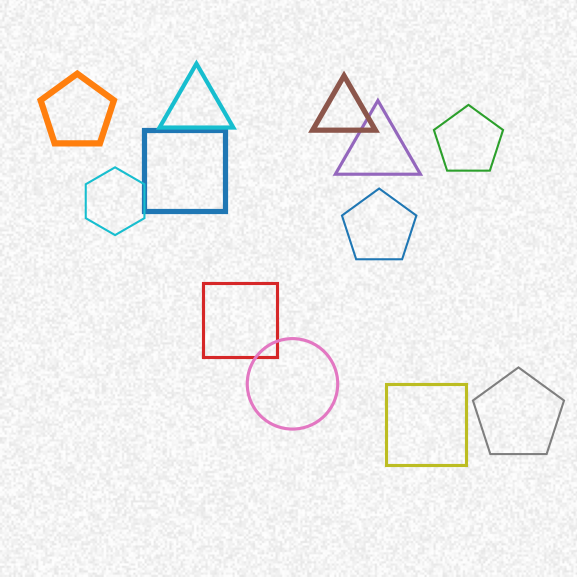[{"shape": "square", "thickness": 2.5, "radius": 0.35, "center": [0.32, 0.704]}, {"shape": "pentagon", "thickness": 1, "radius": 0.34, "center": [0.657, 0.605]}, {"shape": "pentagon", "thickness": 3, "radius": 0.33, "center": [0.134, 0.805]}, {"shape": "pentagon", "thickness": 1, "radius": 0.31, "center": [0.811, 0.755]}, {"shape": "square", "thickness": 1.5, "radius": 0.32, "center": [0.415, 0.445]}, {"shape": "triangle", "thickness": 1.5, "radius": 0.43, "center": [0.654, 0.74]}, {"shape": "triangle", "thickness": 2.5, "radius": 0.31, "center": [0.596, 0.805]}, {"shape": "circle", "thickness": 1.5, "radius": 0.39, "center": [0.506, 0.334]}, {"shape": "pentagon", "thickness": 1, "radius": 0.41, "center": [0.898, 0.28]}, {"shape": "square", "thickness": 1.5, "radius": 0.35, "center": [0.737, 0.264]}, {"shape": "triangle", "thickness": 2, "radius": 0.37, "center": [0.34, 0.815]}, {"shape": "hexagon", "thickness": 1, "radius": 0.29, "center": [0.199, 0.651]}]